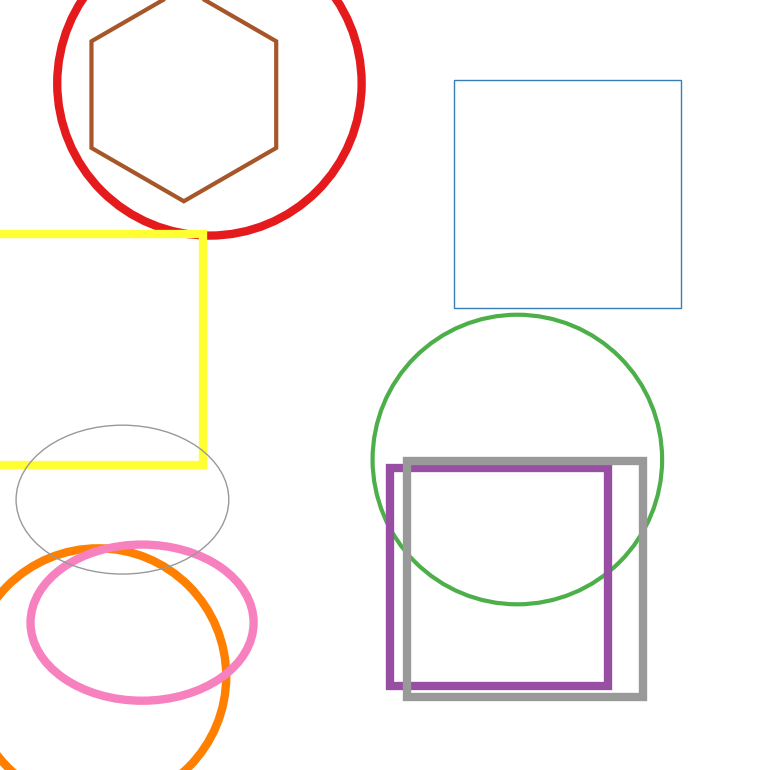[{"shape": "circle", "thickness": 3, "radius": 0.99, "center": [0.272, 0.892]}, {"shape": "square", "thickness": 0.5, "radius": 0.74, "center": [0.736, 0.748]}, {"shape": "circle", "thickness": 1.5, "radius": 0.94, "center": [0.672, 0.403]}, {"shape": "square", "thickness": 3, "radius": 0.71, "center": [0.649, 0.25]}, {"shape": "circle", "thickness": 3, "radius": 0.83, "center": [0.127, 0.122]}, {"shape": "square", "thickness": 3, "radius": 0.75, "center": [0.114, 0.546]}, {"shape": "hexagon", "thickness": 1.5, "radius": 0.69, "center": [0.239, 0.877]}, {"shape": "oval", "thickness": 3, "radius": 0.72, "center": [0.184, 0.191]}, {"shape": "square", "thickness": 3, "radius": 0.77, "center": [0.681, 0.248]}, {"shape": "oval", "thickness": 0.5, "radius": 0.69, "center": [0.159, 0.351]}]